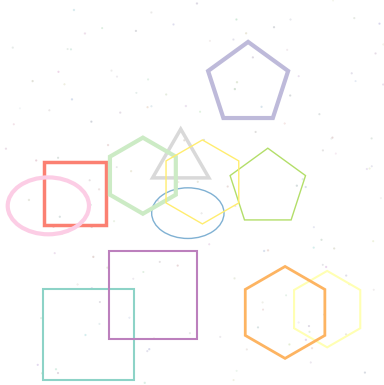[{"shape": "square", "thickness": 1.5, "radius": 0.59, "center": [0.23, 0.131]}, {"shape": "hexagon", "thickness": 1.5, "radius": 0.5, "center": [0.85, 0.197]}, {"shape": "pentagon", "thickness": 3, "radius": 0.55, "center": [0.644, 0.782]}, {"shape": "square", "thickness": 2.5, "radius": 0.4, "center": [0.195, 0.497]}, {"shape": "oval", "thickness": 1, "radius": 0.47, "center": [0.488, 0.446]}, {"shape": "hexagon", "thickness": 2, "radius": 0.6, "center": [0.74, 0.188]}, {"shape": "pentagon", "thickness": 1, "radius": 0.51, "center": [0.696, 0.512]}, {"shape": "oval", "thickness": 3, "radius": 0.53, "center": [0.126, 0.465]}, {"shape": "triangle", "thickness": 2.5, "radius": 0.42, "center": [0.469, 0.58]}, {"shape": "square", "thickness": 1.5, "radius": 0.57, "center": [0.397, 0.233]}, {"shape": "hexagon", "thickness": 3, "radius": 0.49, "center": [0.371, 0.544]}, {"shape": "hexagon", "thickness": 1, "radius": 0.55, "center": [0.526, 0.527]}]